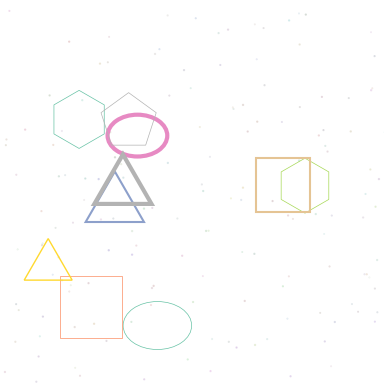[{"shape": "hexagon", "thickness": 0.5, "radius": 0.38, "center": [0.205, 0.69]}, {"shape": "oval", "thickness": 0.5, "radius": 0.45, "center": [0.409, 0.154]}, {"shape": "square", "thickness": 0.5, "radius": 0.4, "center": [0.236, 0.202]}, {"shape": "triangle", "thickness": 1.5, "radius": 0.44, "center": [0.298, 0.467]}, {"shape": "oval", "thickness": 3, "radius": 0.39, "center": [0.357, 0.648]}, {"shape": "hexagon", "thickness": 0.5, "radius": 0.36, "center": [0.792, 0.518]}, {"shape": "triangle", "thickness": 1, "radius": 0.36, "center": [0.125, 0.308]}, {"shape": "square", "thickness": 1.5, "radius": 0.35, "center": [0.735, 0.519]}, {"shape": "triangle", "thickness": 3, "radius": 0.43, "center": [0.319, 0.513]}, {"shape": "pentagon", "thickness": 0.5, "radius": 0.38, "center": [0.334, 0.684]}]